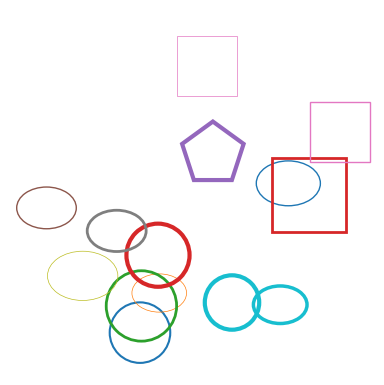[{"shape": "circle", "thickness": 1.5, "radius": 0.39, "center": [0.364, 0.136]}, {"shape": "oval", "thickness": 1, "radius": 0.42, "center": [0.749, 0.524]}, {"shape": "oval", "thickness": 0.5, "radius": 0.35, "center": [0.414, 0.239]}, {"shape": "circle", "thickness": 2, "radius": 0.46, "center": [0.367, 0.205]}, {"shape": "square", "thickness": 2, "radius": 0.48, "center": [0.803, 0.492]}, {"shape": "circle", "thickness": 3, "radius": 0.41, "center": [0.41, 0.337]}, {"shape": "pentagon", "thickness": 3, "radius": 0.42, "center": [0.553, 0.6]}, {"shape": "oval", "thickness": 1, "radius": 0.39, "center": [0.121, 0.46]}, {"shape": "square", "thickness": 0.5, "radius": 0.39, "center": [0.538, 0.828]}, {"shape": "square", "thickness": 1, "radius": 0.39, "center": [0.884, 0.658]}, {"shape": "oval", "thickness": 2, "radius": 0.38, "center": [0.303, 0.4]}, {"shape": "oval", "thickness": 0.5, "radius": 0.46, "center": [0.215, 0.284]}, {"shape": "oval", "thickness": 2.5, "radius": 0.35, "center": [0.728, 0.208]}, {"shape": "circle", "thickness": 3, "radius": 0.35, "center": [0.603, 0.214]}]